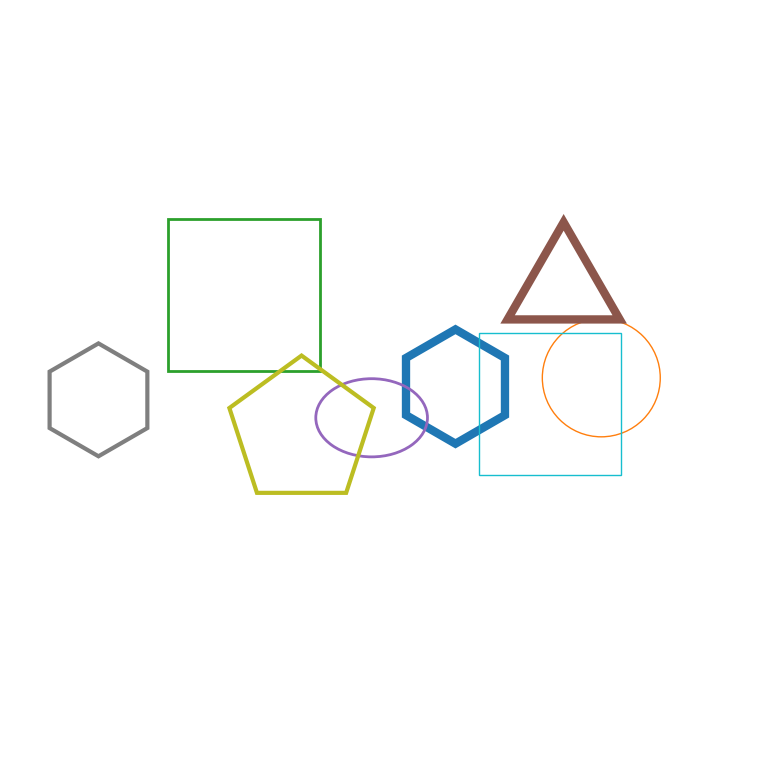[{"shape": "hexagon", "thickness": 3, "radius": 0.37, "center": [0.592, 0.498]}, {"shape": "circle", "thickness": 0.5, "radius": 0.38, "center": [0.781, 0.509]}, {"shape": "square", "thickness": 1, "radius": 0.49, "center": [0.317, 0.617]}, {"shape": "oval", "thickness": 1, "radius": 0.36, "center": [0.483, 0.457]}, {"shape": "triangle", "thickness": 3, "radius": 0.42, "center": [0.732, 0.627]}, {"shape": "hexagon", "thickness": 1.5, "radius": 0.37, "center": [0.128, 0.481]}, {"shape": "pentagon", "thickness": 1.5, "radius": 0.49, "center": [0.392, 0.44]}, {"shape": "square", "thickness": 0.5, "radius": 0.46, "center": [0.714, 0.476]}]